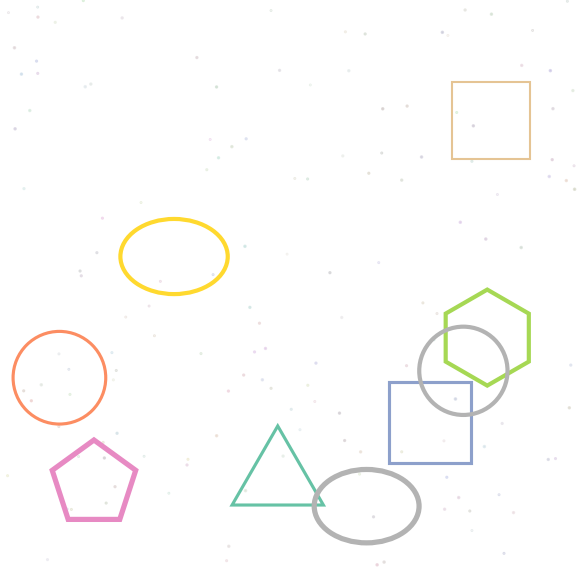[{"shape": "triangle", "thickness": 1.5, "radius": 0.46, "center": [0.481, 0.17]}, {"shape": "circle", "thickness": 1.5, "radius": 0.4, "center": [0.103, 0.345]}, {"shape": "square", "thickness": 1.5, "radius": 0.35, "center": [0.744, 0.267]}, {"shape": "pentagon", "thickness": 2.5, "radius": 0.38, "center": [0.163, 0.161]}, {"shape": "hexagon", "thickness": 2, "radius": 0.42, "center": [0.844, 0.415]}, {"shape": "oval", "thickness": 2, "radius": 0.46, "center": [0.301, 0.555]}, {"shape": "square", "thickness": 1, "radius": 0.34, "center": [0.851, 0.79]}, {"shape": "circle", "thickness": 2, "radius": 0.38, "center": [0.802, 0.357]}, {"shape": "oval", "thickness": 2.5, "radius": 0.45, "center": [0.635, 0.123]}]